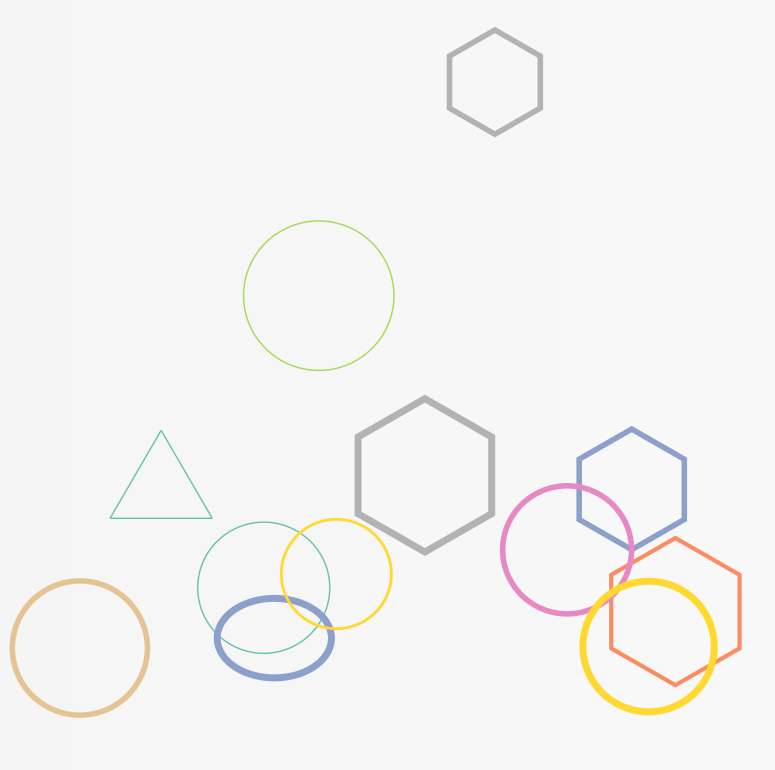[{"shape": "circle", "thickness": 0.5, "radius": 0.43, "center": [0.34, 0.237]}, {"shape": "triangle", "thickness": 0.5, "radius": 0.38, "center": [0.208, 0.365]}, {"shape": "hexagon", "thickness": 1.5, "radius": 0.48, "center": [0.871, 0.206]}, {"shape": "hexagon", "thickness": 2, "radius": 0.39, "center": [0.815, 0.364]}, {"shape": "oval", "thickness": 2.5, "radius": 0.37, "center": [0.354, 0.171]}, {"shape": "circle", "thickness": 2, "radius": 0.42, "center": [0.732, 0.286]}, {"shape": "circle", "thickness": 0.5, "radius": 0.49, "center": [0.411, 0.616]}, {"shape": "circle", "thickness": 1, "radius": 0.36, "center": [0.434, 0.255]}, {"shape": "circle", "thickness": 2.5, "radius": 0.42, "center": [0.837, 0.16]}, {"shape": "circle", "thickness": 2, "radius": 0.44, "center": [0.103, 0.158]}, {"shape": "hexagon", "thickness": 2, "radius": 0.34, "center": [0.639, 0.893]}, {"shape": "hexagon", "thickness": 2.5, "radius": 0.5, "center": [0.548, 0.383]}]